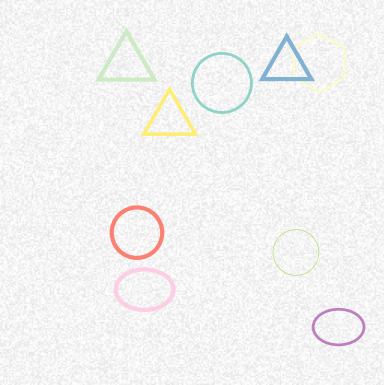[{"shape": "circle", "thickness": 2, "radius": 0.38, "center": [0.576, 0.785]}, {"shape": "hexagon", "thickness": 1, "radius": 0.38, "center": [0.829, 0.837]}, {"shape": "circle", "thickness": 3, "radius": 0.33, "center": [0.356, 0.396]}, {"shape": "triangle", "thickness": 3, "radius": 0.37, "center": [0.745, 0.832]}, {"shape": "circle", "thickness": 0.5, "radius": 0.3, "center": [0.769, 0.344]}, {"shape": "oval", "thickness": 3, "radius": 0.38, "center": [0.376, 0.248]}, {"shape": "oval", "thickness": 2, "radius": 0.33, "center": [0.879, 0.151]}, {"shape": "triangle", "thickness": 3, "radius": 0.42, "center": [0.328, 0.835]}, {"shape": "triangle", "thickness": 2.5, "radius": 0.39, "center": [0.441, 0.69]}]